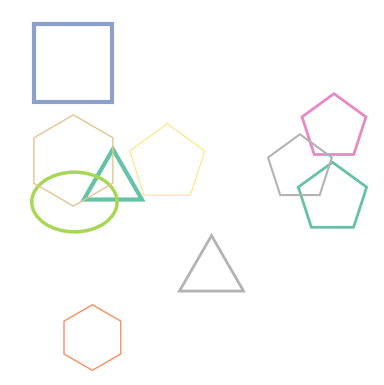[{"shape": "triangle", "thickness": 3, "radius": 0.44, "center": [0.293, 0.525]}, {"shape": "pentagon", "thickness": 2, "radius": 0.47, "center": [0.864, 0.485]}, {"shape": "hexagon", "thickness": 1, "radius": 0.43, "center": [0.24, 0.123]}, {"shape": "square", "thickness": 3, "radius": 0.5, "center": [0.19, 0.837]}, {"shape": "pentagon", "thickness": 2, "radius": 0.44, "center": [0.868, 0.669]}, {"shape": "oval", "thickness": 2.5, "radius": 0.55, "center": [0.193, 0.475]}, {"shape": "pentagon", "thickness": 0.5, "radius": 0.51, "center": [0.434, 0.576]}, {"shape": "hexagon", "thickness": 1, "radius": 0.59, "center": [0.191, 0.583]}, {"shape": "triangle", "thickness": 2, "radius": 0.48, "center": [0.549, 0.292]}, {"shape": "pentagon", "thickness": 1.5, "radius": 0.44, "center": [0.779, 0.564]}]